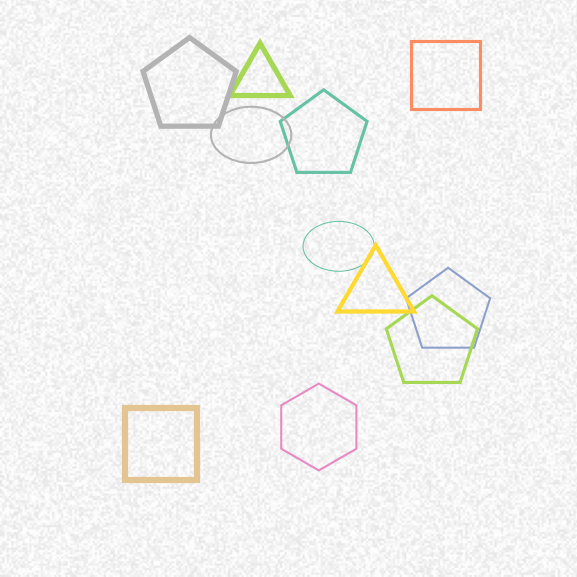[{"shape": "oval", "thickness": 0.5, "radius": 0.31, "center": [0.587, 0.573]}, {"shape": "pentagon", "thickness": 1.5, "radius": 0.4, "center": [0.56, 0.765]}, {"shape": "square", "thickness": 1.5, "radius": 0.3, "center": [0.771, 0.869]}, {"shape": "pentagon", "thickness": 1, "radius": 0.38, "center": [0.776, 0.459]}, {"shape": "hexagon", "thickness": 1, "radius": 0.38, "center": [0.552, 0.26]}, {"shape": "pentagon", "thickness": 1.5, "radius": 0.42, "center": [0.748, 0.404]}, {"shape": "triangle", "thickness": 2.5, "radius": 0.3, "center": [0.45, 0.864]}, {"shape": "triangle", "thickness": 2, "radius": 0.38, "center": [0.651, 0.498]}, {"shape": "square", "thickness": 3, "radius": 0.31, "center": [0.279, 0.23]}, {"shape": "pentagon", "thickness": 2.5, "radius": 0.42, "center": [0.328, 0.849]}, {"shape": "oval", "thickness": 1, "radius": 0.35, "center": [0.435, 0.766]}]